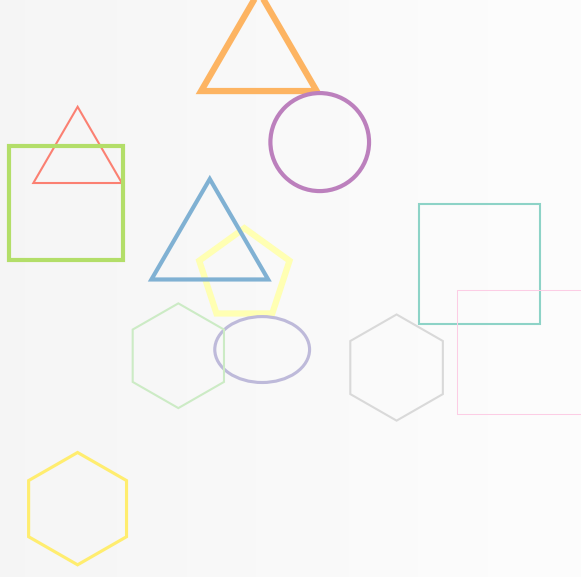[{"shape": "square", "thickness": 1, "radius": 0.52, "center": [0.825, 0.543]}, {"shape": "pentagon", "thickness": 3, "radius": 0.41, "center": [0.42, 0.522]}, {"shape": "oval", "thickness": 1.5, "radius": 0.41, "center": [0.451, 0.394]}, {"shape": "triangle", "thickness": 1, "radius": 0.44, "center": [0.134, 0.726]}, {"shape": "triangle", "thickness": 2, "radius": 0.58, "center": [0.361, 0.573]}, {"shape": "triangle", "thickness": 3, "radius": 0.57, "center": [0.445, 0.899]}, {"shape": "square", "thickness": 2, "radius": 0.49, "center": [0.113, 0.648]}, {"shape": "square", "thickness": 0.5, "radius": 0.54, "center": [0.894, 0.39]}, {"shape": "hexagon", "thickness": 1, "radius": 0.46, "center": [0.682, 0.363]}, {"shape": "circle", "thickness": 2, "radius": 0.42, "center": [0.55, 0.753]}, {"shape": "hexagon", "thickness": 1, "radius": 0.45, "center": [0.307, 0.383]}, {"shape": "hexagon", "thickness": 1.5, "radius": 0.49, "center": [0.133, 0.118]}]